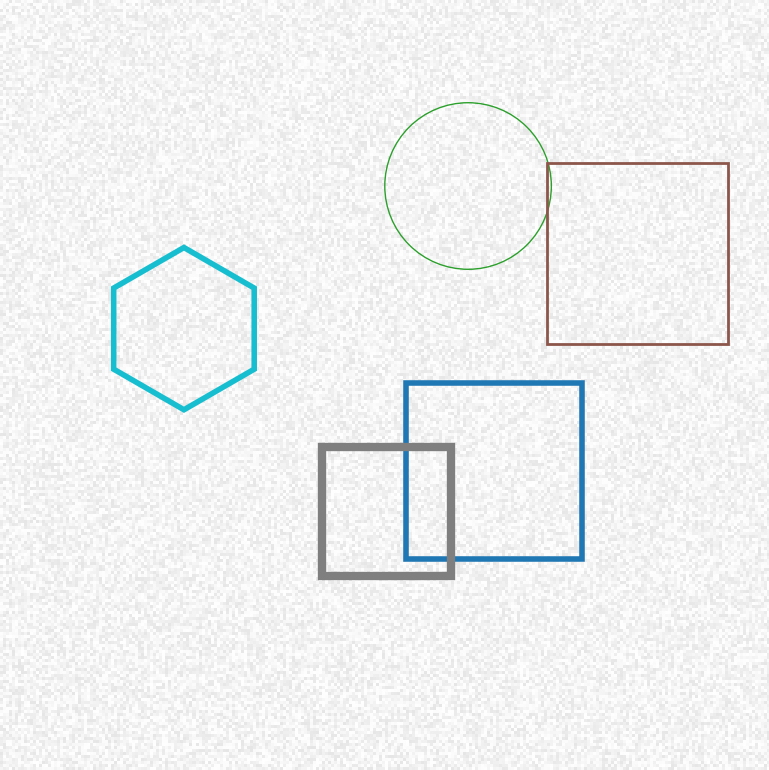[{"shape": "square", "thickness": 2, "radius": 0.57, "center": [0.641, 0.388]}, {"shape": "circle", "thickness": 0.5, "radius": 0.54, "center": [0.608, 0.758]}, {"shape": "square", "thickness": 1, "radius": 0.59, "center": [0.828, 0.671]}, {"shape": "square", "thickness": 3, "radius": 0.42, "center": [0.502, 0.335]}, {"shape": "hexagon", "thickness": 2, "radius": 0.53, "center": [0.239, 0.573]}]